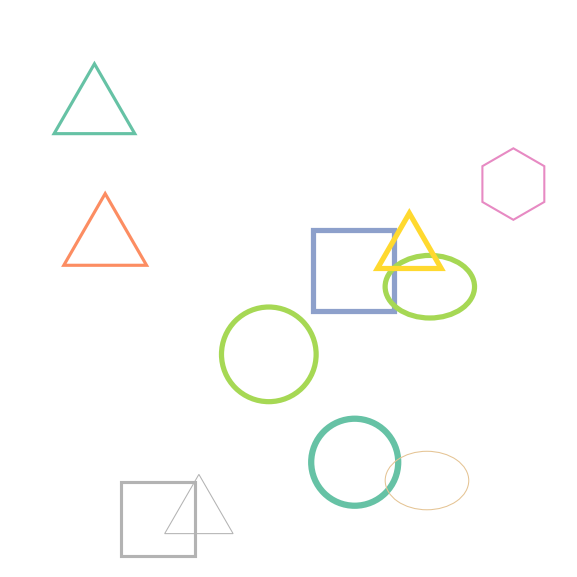[{"shape": "triangle", "thickness": 1.5, "radius": 0.4, "center": [0.164, 0.808]}, {"shape": "circle", "thickness": 3, "radius": 0.38, "center": [0.614, 0.199]}, {"shape": "triangle", "thickness": 1.5, "radius": 0.41, "center": [0.182, 0.581]}, {"shape": "square", "thickness": 2.5, "radius": 0.35, "center": [0.612, 0.53]}, {"shape": "hexagon", "thickness": 1, "radius": 0.31, "center": [0.889, 0.68]}, {"shape": "circle", "thickness": 2.5, "radius": 0.41, "center": [0.465, 0.386]}, {"shape": "oval", "thickness": 2.5, "radius": 0.39, "center": [0.744, 0.503]}, {"shape": "triangle", "thickness": 2.5, "radius": 0.32, "center": [0.709, 0.566]}, {"shape": "oval", "thickness": 0.5, "radius": 0.36, "center": [0.739, 0.167]}, {"shape": "square", "thickness": 1.5, "radius": 0.32, "center": [0.273, 0.1]}, {"shape": "triangle", "thickness": 0.5, "radius": 0.34, "center": [0.344, 0.109]}]